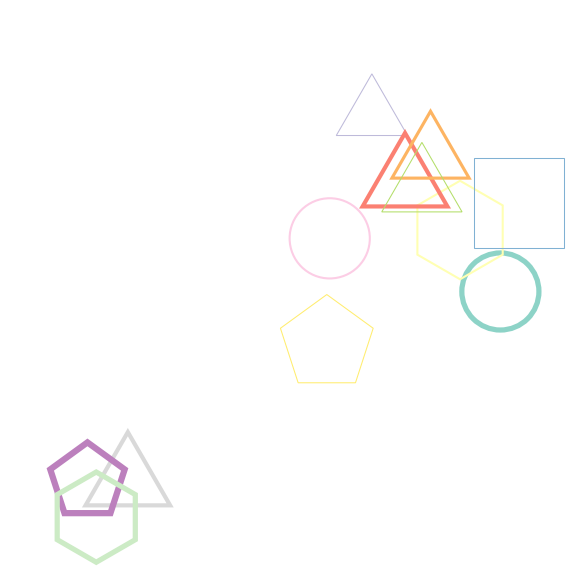[{"shape": "circle", "thickness": 2.5, "radius": 0.33, "center": [0.866, 0.494]}, {"shape": "hexagon", "thickness": 1, "radius": 0.43, "center": [0.797, 0.601]}, {"shape": "triangle", "thickness": 0.5, "radius": 0.36, "center": [0.644, 0.8]}, {"shape": "triangle", "thickness": 2, "radius": 0.42, "center": [0.701, 0.684]}, {"shape": "square", "thickness": 0.5, "radius": 0.39, "center": [0.899, 0.648]}, {"shape": "triangle", "thickness": 1.5, "radius": 0.39, "center": [0.746, 0.729]}, {"shape": "triangle", "thickness": 0.5, "radius": 0.4, "center": [0.731, 0.672]}, {"shape": "circle", "thickness": 1, "radius": 0.35, "center": [0.571, 0.586]}, {"shape": "triangle", "thickness": 2, "radius": 0.42, "center": [0.221, 0.166]}, {"shape": "pentagon", "thickness": 3, "radius": 0.34, "center": [0.151, 0.165]}, {"shape": "hexagon", "thickness": 2.5, "radius": 0.39, "center": [0.167, 0.104]}, {"shape": "pentagon", "thickness": 0.5, "radius": 0.42, "center": [0.566, 0.405]}]